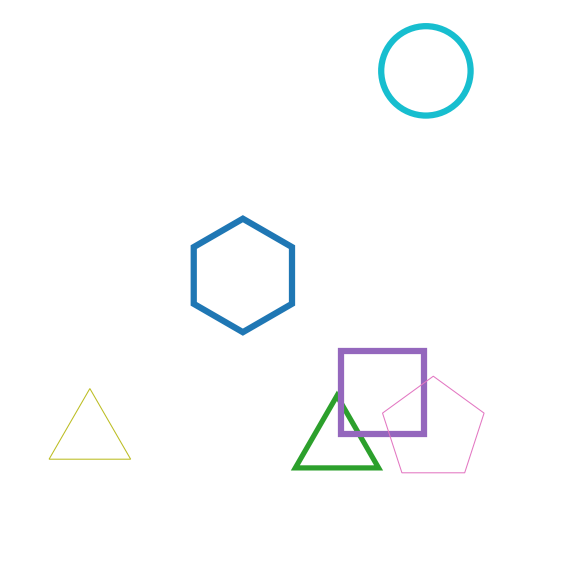[{"shape": "hexagon", "thickness": 3, "radius": 0.49, "center": [0.421, 0.522]}, {"shape": "triangle", "thickness": 2.5, "radius": 0.42, "center": [0.583, 0.231]}, {"shape": "square", "thickness": 3, "radius": 0.36, "center": [0.662, 0.319]}, {"shape": "pentagon", "thickness": 0.5, "radius": 0.46, "center": [0.75, 0.255]}, {"shape": "triangle", "thickness": 0.5, "radius": 0.41, "center": [0.156, 0.245]}, {"shape": "circle", "thickness": 3, "radius": 0.39, "center": [0.737, 0.876]}]